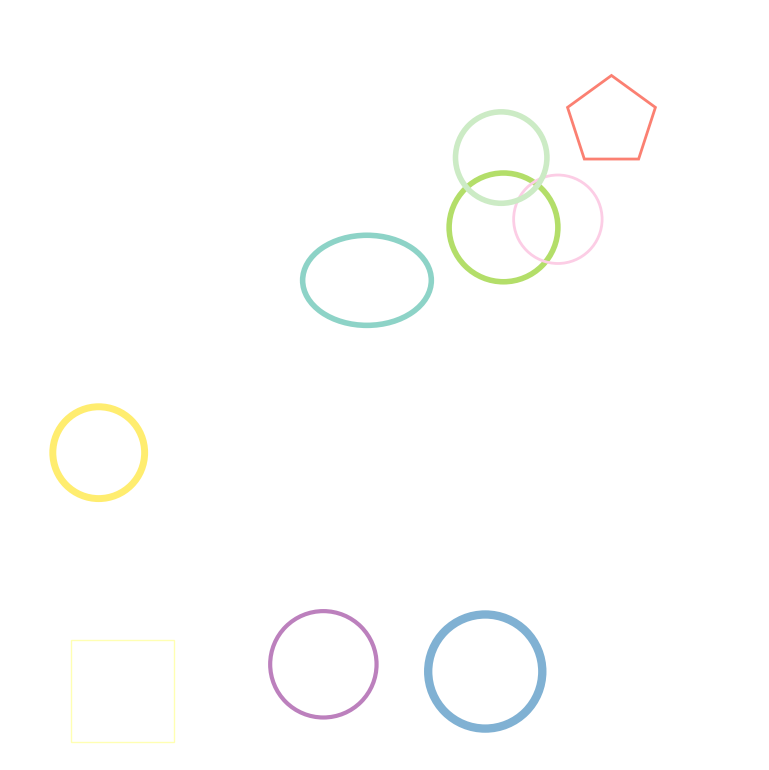[{"shape": "oval", "thickness": 2, "radius": 0.42, "center": [0.477, 0.636]}, {"shape": "square", "thickness": 0.5, "radius": 0.33, "center": [0.159, 0.103]}, {"shape": "pentagon", "thickness": 1, "radius": 0.3, "center": [0.794, 0.842]}, {"shape": "circle", "thickness": 3, "radius": 0.37, "center": [0.63, 0.128]}, {"shape": "circle", "thickness": 2, "radius": 0.35, "center": [0.654, 0.705]}, {"shape": "circle", "thickness": 1, "radius": 0.29, "center": [0.725, 0.715]}, {"shape": "circle", "thickness": 1.5, "radius": 0.35, "center": [0.42, 0.137]}, {"shape": "circle", "thickness": 2, "radius": 0.3, "center": [0.651, 0.795]}, {"shape": "circle", "thickness": 2.5, "radius": 0.3, "center": [0.128, 0.412]}]